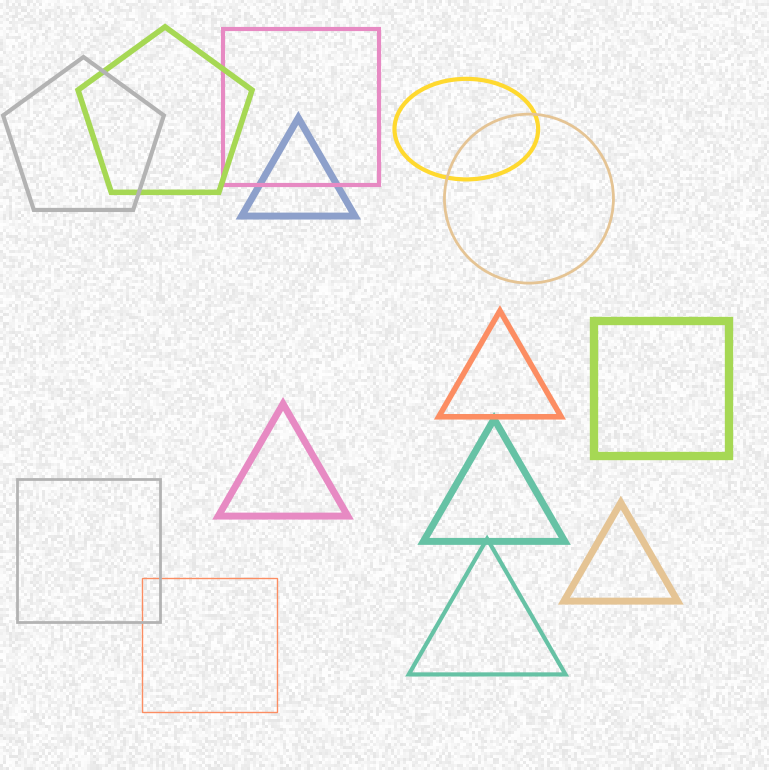[{"shape": "triangle", "thickness": 2.5, "radius": 0.53, "center": [0.642, 0.35]}, {"shape": "triangle", "thickness": 1.5, "radius": 0.59, "center": [0.633, 0.183]}, {"shape": "square", "thickness": 0.5, "radius": 0.44, "center": [0.272, 0.162]}, {"shape": "triangle", "thickness": 2, "radius": 0.46, "center": [0.649, 0.505]}, {"shape": "triangle", "thickness": 2.5, "radius": 0.43, "center": [0.387, 0.762]}, {"shape": "triangle", "thickness": 2.5, "radius": 0.49, "center": [0.368, 0.378]}, {"shape": "square", "thickness": 1.5, "radius": 0.51, "center": [0.391, 0.861]}, {"shape": "pentagon", "thickness": 2, "radius": 0.59, "center": [0.214, 0.846]}, {"shape": "square", "thickness": 3, "radius": 0.44, "center": [0.859, 0.496]}, {"shape": "oval", "thickness": 1.5, "radius": 0.47, "center": [0.606, 0.832]}, {"shape": "triangle", "thickness": 2.5, "radius": 0.43, "center": [0.806, 0.262]}, {"shape": "circle", "thickness": 1, "radius": 0.55, "center": [0.687, 0.742]}, {"shape": "square", "thickness": 1, "radius": 0.46, "center": [0.115, 0.285]}, {"shape": "pentagon", "thickness": 1.5, "radius": 0.55, "center": [0.108, 0.816]}]